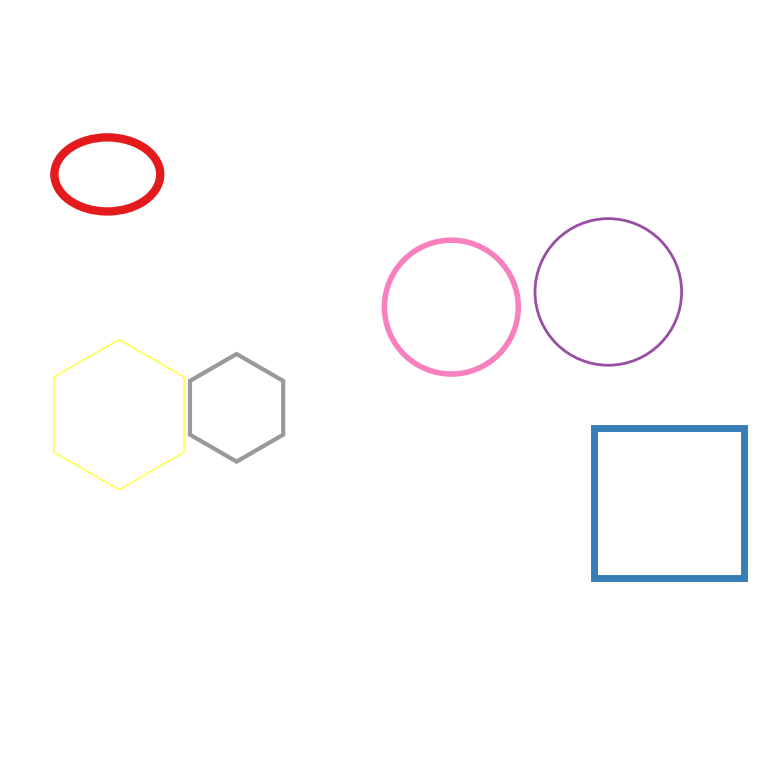[{"shape": "oval", "thickness": 3, "radius": 0.34, "center": [0.139, 0.773]}, {"shape": "square", "thickness": 2.5, "radius": 0.49, "center": [0.869, 0.347]}, {"shape": "circle", "thickness": 1, "radius": 0.48, "center": [0.79, 0.621]}, {"shape": "hexagon", "thickness": 0.5, "radius": 0.49, "center": [0.155, 0.461]}, {"shape": "circle", "thickness": 2, "radius": 0.43, "center": [0.586, 0.601]}, {"shape": "hexagon", "thickness": 1.5, "radius": 0.35, "center": [0.307, 0.47]}]